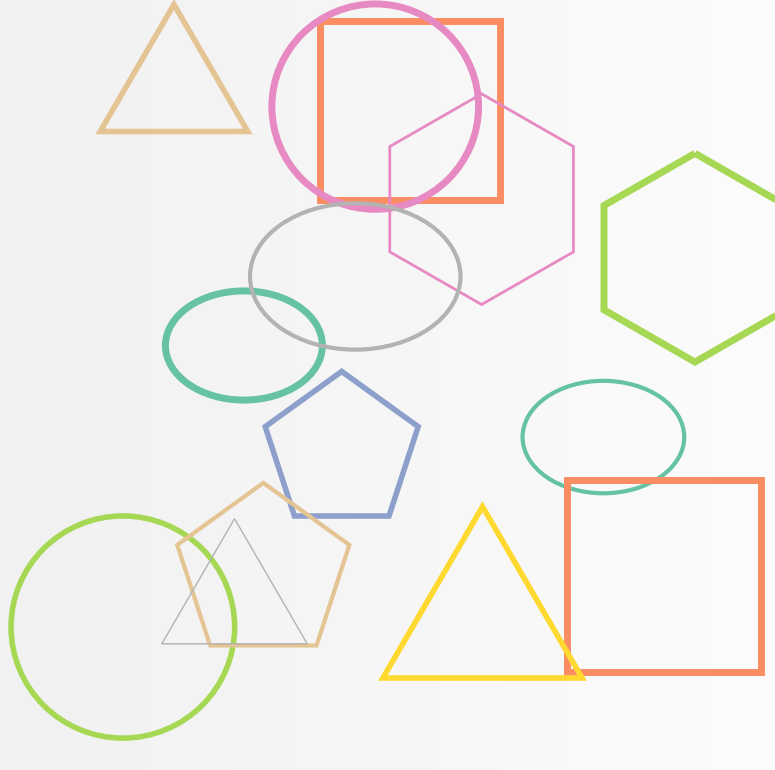[{"shape": "oval", "thickness": 1.5, "radius": 0.52, "center": [0.779, 0.432]}, {"shape": "oval", "thickness": 2.5, "radius": 0.51, "center": [0.315, 0.551]}, {"shape": "square", "thickness": 2.5, "radius": 0.58, "center": [0.529, 0.857]}, {"shape": "square", "thickness": 2.5, "radius": 0.62, "center": [0.857, 0.252]}, {"shape": "pentagon", "thickness": 2, "radius": 0.52, "center": [0.441, 0.414]}, {"shape": "hexagon", "thickness": 1, "radius": 0.68, "center": [0.621, 0.741]}, {"shape": "circle", "thickness": 2.5, "radius": 0.67, "center": [0.484, 0.862]}, {"shape": "hexagon", "thickness": 2.5, "radius": 0.68, "center": [0.897, 0.665]}, {"shape": "circle", "thickness": 2, "radius": 0.72, "center": [0.159, 0.186]}, {"shape": "triangle", "thickness": 2, "radius": 0.74, "center": [0.623, 0.194]}, {"shape": "triangle", "thickness": 2, "radius": 0.55, "center": [0.224, 0.884]}, {"shape": "pentagon", "thickness": 1.5, "radius": 0.58, "center": [0.34, 0.256]}, {"shape": "triangle", "thickness": 0.5, "radius": 0.54, "center": [0.303, 0.218]}, {"shape": "oval", "thickness": 1.5, "radius": 0.68, "center": [0.458, 0.641]}]